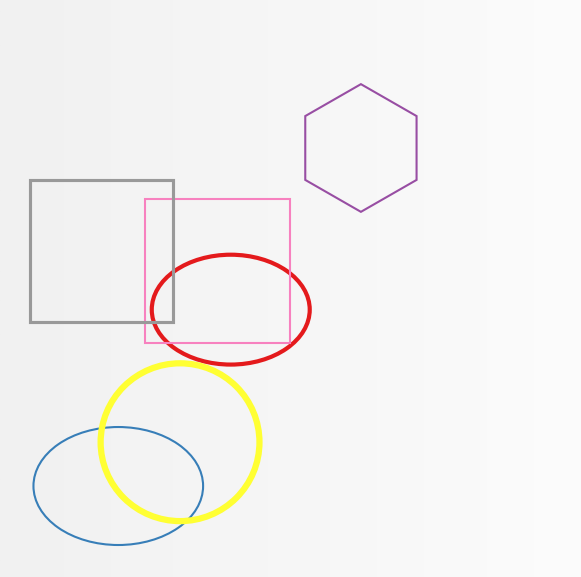[{"shape": "oval", "thickness": 2, "radius": 0.68, "center": [0.397, 0.463]}, {"shape": "oval", "thickness": 1, "radius": 0.73, "center": [0.203, 0.158]}, {"shape": "hexagon", "thickness": 1, "radius": 0.55, "center": [0.621, 0.743]}, {"shape": "circle", "thickness": 3, "radius": 0.68, "center": [0.31, 0.233]}, {"shape": "square", "thickness": 1, "radius": 0.63, "center": [0.374, 0.53]}, {"shape": "square", "thickness": 1.5, "radius": 0.61, "center": [0.175, 0.564]}]